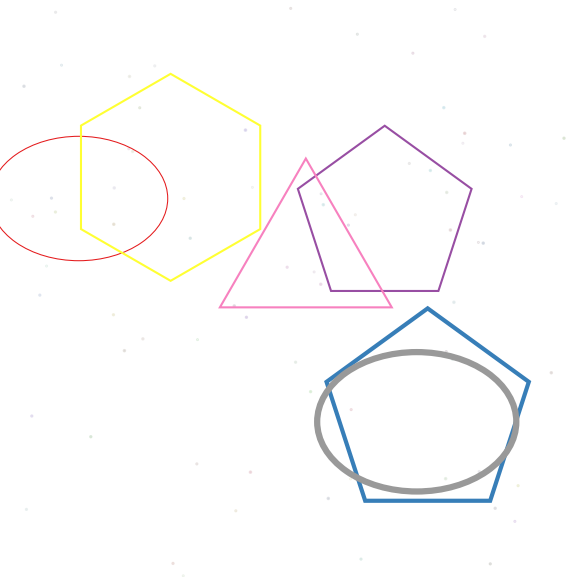[{"shape": "oval", "thickness": 0.5, "radius": 0.77, "center": [0.137, 0.655]}, {"shape": "pentagon", "thickness": 2, "radius": 0.92, "center": [0.741, 0.281]}, {"shape": "pentagon", "thickness": 1, "radius": 0.79, "center": [0.666, 0.623]}, {"shape": "hexagon", "thickness": 1, "radius": 0.9, "center": [0.295, 0.692]}, {"shape": "triangle", "thickness": 1, "radius": 0.86, "center": [0.53, 0.553]}, {"shape": "oval", "thickness": 3, "radius": 0.86, "center": [0.722, 0.269]}]